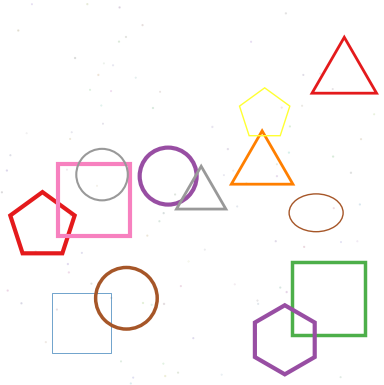[{"shape": "triangle", "thickness": 2, "radius": 0.48, "center": [0.894, 0.806]}, {"shape": "pentagon", "thickness": 3, "radius": 0.44, "center": [0.11, 0.413]}, {"shape": "square", "thickness": 0.5, "radius": 0.39, "center": [0.212, 0.16]}, {"shape": "square", "thickness": 2.5, "radius": 0.47, "center": [0.853, 0.225]}, {"shape": "circle", "thickness": 3, "radius": 0.37, "center": [0.437, 0.543]}, {"shape": "hexagon", "thickness": 3, "radius": 0.45, "center": [0.74, 0.117]}, {"shape": "triangle", "thickness": 2, "radius": 0.46, "center": [0.681, 0.568]}, {"shape": "pentagon", "thickness": 1, "radius": 0.34, "center": [0.687, 0.703]}, {"shape": "circle", "thickness": 2.5, "radius": 0.4, "center": [0.328, 0.225]}, {"shape": "oval", "thickness": 1, "radius": 0.35, "center": [0.821, 0.447]}, {"shape": "square", "thickness": 3, "radius": 0.47, "center": [0.245, 0.48]}, {"shape": "circle", "thickness": 1.5, "radius": 0.33, "center": [0.265, 0.547]}, {"shape": "triangle", "thickness": 2, "radius": 0.37, "center": [0.523, 0.494]}]